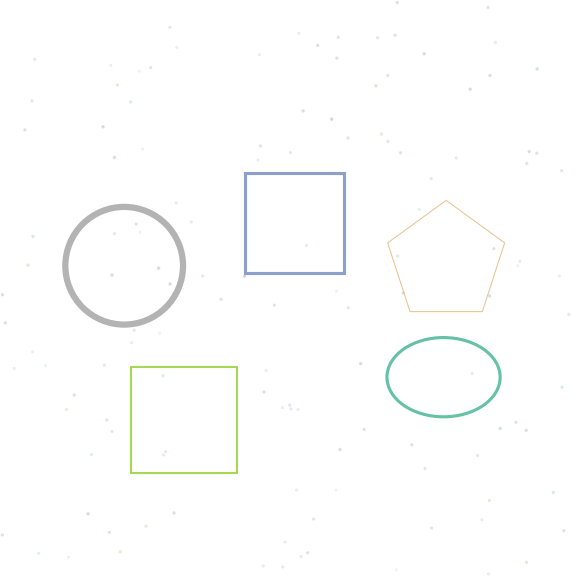[{"shape": "oval", "thickness": 1.5, "radius": 0.49, "center": [0.768, 0.346]}, {"shape": "square", "thickness": 1.5, "radius": 0.43, "center": [0.51, 0.613]}, {"shape": "square", "thickness": 1, "radius": 0.46, "center": [0.318, 0.271]}, {"shape": "pentagon", "thickness": 0.5, "radius": 0.53, "center": [0.773, 0.546]}, {"shape": "circle", "thickness": 3, "radius": 0.51, "center": [0.215, 0.539]}]